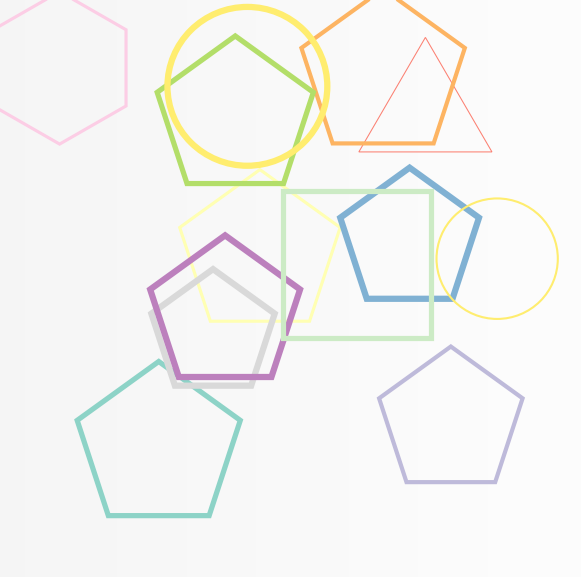[{"shape": "pentagon", "thickness": 2.5, "radius": 0.74, "center": [0.273, 0.226]}, {"shape": "pentagon", "thickness": 1.5, "radius": 0.73, "center": [0.447, 0.56]}, {"shape": "pentagon", "thickness": 2, "radius": 0.65, "center": [0.776, 0.269]}, {"shape": "triangle", "thickness": 0.5, "radius": 0.66, "center": [0.732, 0.802]}, {"shape": "pentagon", "thickness": 3, "radius": 0.63, "center": [0.705, 0.583]}, {"shape": "pentagon", "thickness": 2, "radius": 0.74, "center": [0.659, 0.87]}, {"shape": "pentagon", "thickness": 2.5, "radius": 0.71, "center": [0.405, 0.796]}, {"shape": "hexagon", "thickness": 1.5, "radius": 0.66, "center": [0.103, 0.882]}, {"shape": "pentagon", "thickness": 3, "radius": 0.56, "center": [0.367, 0.422]}, {"shape": "pentagon", "thickness": 3, "radius": 0.68, "center": [0.387, 0.456]}, {"shape": "square", "thickness": 2.5, "radius": 0.64, "center": [0.615, 0.542]}, {"shape": "circle", "thickness": 3, "radius": 0.69, "center": [0.426, 0.85]}, {"shape": "circle", "thickness": 1, "radius": 0.52, "center": [0.855, 0.551]}]